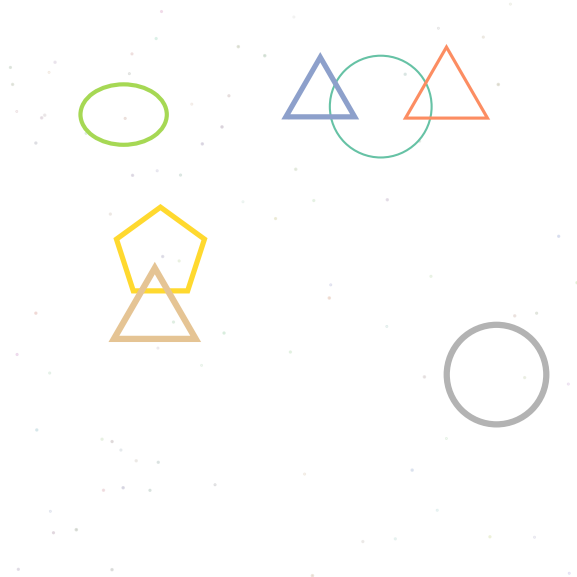[{"shape": "circle", "thickness": 1, "radius": 0.44, "center": [0.659, 0.815]}, {"shape": "triangle", "thickness": 1.5, "radius": 0.41, "center": [0.773, 0.836]}, {"shape": "triangle", "thickness": 2.5, "radius": 0.34, "center": [0.555, 0.831]}, {"shape": "oval", "thickness": 2, "radius": 0.37, "center": [0.214, 0.801]}, {"shape": "pentagon", "thickness": 2.5, "radius": 0.4, "center": [0.278, 0.56]}, {"shape": "triangle", "thickness": 3, "radius": 0.41, "center": [0.268, 0.453]}, {"shape": "circle", "thickness": 3, "radius": 0.43, "center": [0.86, 0.35]}]